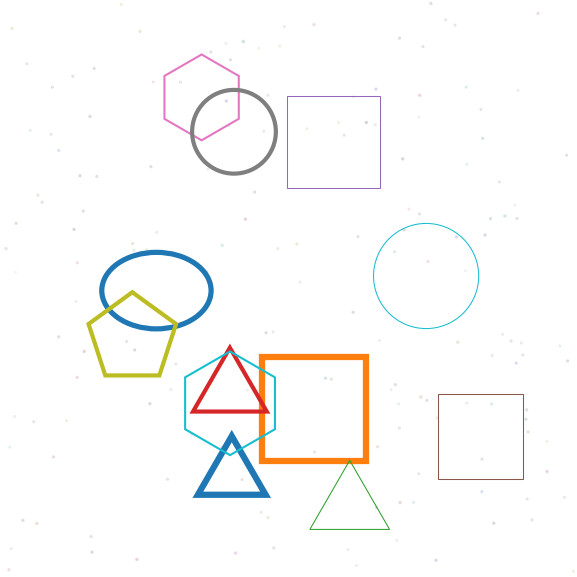[{"shape": "oval", "thickness": 2.5, "radius": 0.47, "center": [0.271, 0.496]}, {"shape": "triangle", "thickness": 3, "radius": 0.34, "center": [0.401, 0.176]}, {"shape": "square", "thickness": 3, "radius": 0.45, "center": [0.543, 0.29]}, {"shape": "triangle", "thickness": 0.5, "radius": 0.4, "center": [0.606, 0.122]}, {"shape": "triangle", "thickness": 2, "radius": 0.37, "center": [0.398, 0.323]}, {"shape": "square", "thickness": 0.5, "radius": 0.4, "center": [0.577, 0.753]}, {"shape": "square", "thickness": 0.5, "radius": 0.37, "center": [0.833, 0.243]}, {"shape": "hexagon", "thickness": 1, "radius": 0.37, "center": [0.349, 0.83]}, {"shape": "circle", "thickness": 2, "radius": 0.36, "center": [0.405, 0.771]}, {"shape": "pentagon", "thickness": 2, "radius": 0.4, "center": [0.229, 0.413]}, {"shape": "circle", "thickness": 0.5, "radius": 0.46, "center": [0.738, 0.521]}, {"shape": "hexagon", "thickness": 1, "radius": 0.45, "center": [0.398, 0.301]}]